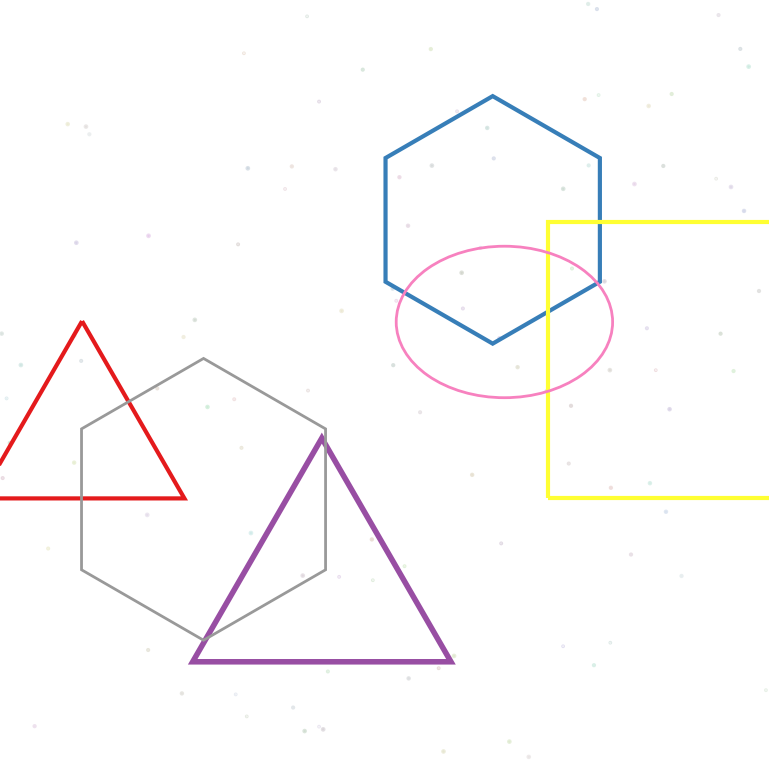[{"shape": "triangle", "thickness": 1.5, "radius": 0.77, "center": [0.107, 0.429]}, {"shape": "hexagon", "thickness": 1.5, "radius": 0.8, "center": [0.64, 0.714]}, {"shape": "triangle", "thickness": 2, "radius": 0.97, "center": [0.418, 0.237]}, {"shape": "square", "thickness": 1.5, "radius": 0.9, "center": [0.891, 0.533]}, {"shape": "oval", "thickness": 1, "radius": 0.7, "center": [0.655, 0.582]}, {"shape": "hexagon", "thickness": 1, "radius": 0.91, "center": [0.264, 0.352]}]